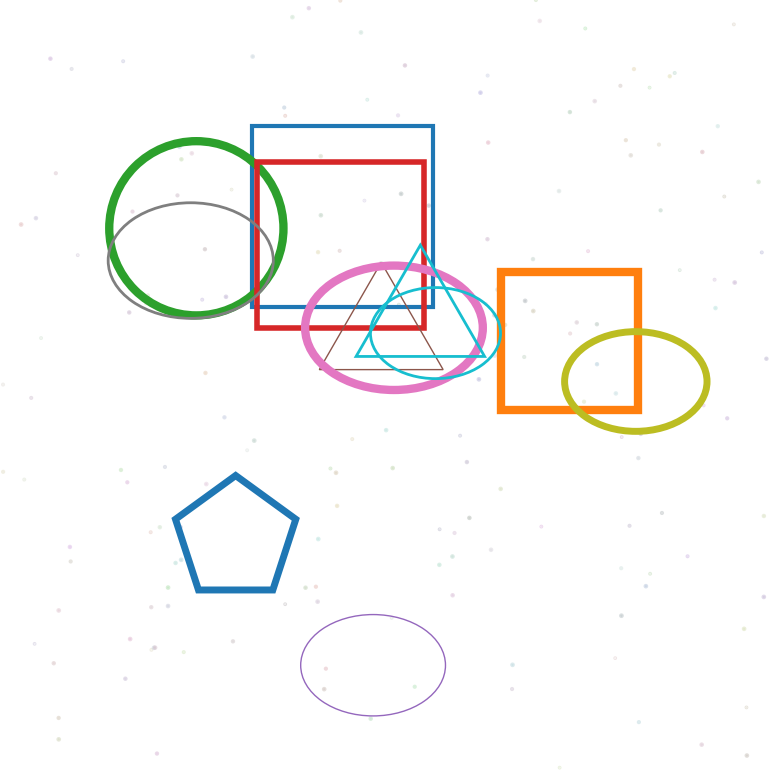[{"shape": "pentagon", "thickness": 2.5, "radius": 0.41, "center": [0.306, 0.3]}, {"shape": "square", "thickness": 1.5, "radius": 0.59, "center": [0.445, 0.719]}, {"shape": "square", "thickness": 3, "radius": 0.45, "center": [0.74, 0.557]}, {"shape": "circle", "thickness": 3, "radius": 0.57, "center": [0.255, 0.704]}, {"shape": "square", "thickness": 2, "radius": 0.54, "center": [0.442, 0.682]}, {"shape": "oval", "thickness": 0.5, "radius": 0.47, "center": [0.485, 0.136]}, {"shape": "triangle", "thickness": 0.5, "radius": 0.46, "center": [0.495, 0.566]}, {"shape": "oval", "thickness": 3, "radius": 0.58, "center": [0.512, 0.574]}, {"shape": "oval", "thickness": 1, "radius": 0.54, "center": [0.248, 0.662]}, {"shape": "oval", "thickness": 2.5, "radius": 0.46, "center": [0.826, 0.505]}, {"shape": "triangle", "thickness": 1, "radius": 0.48, "center": [0.546, 0.585]}, {"shape": "oval", "thickness": 1, "radius": 0.42, "center": [0.566, 0.567]}]